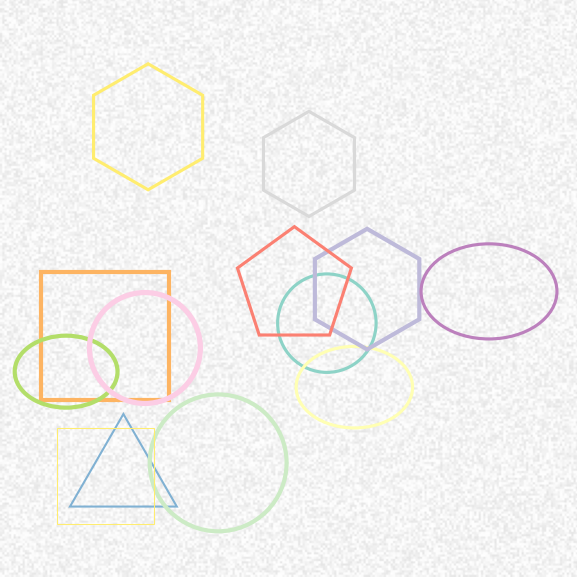[{"shape": "circle", "thickness": 1.5, "radius": 0.43, "center": [0.566, 0.44]}, {"shape": "oval", "thickness": 1.5, "radius": 0.5, "center": [0.614, 0.329]}, {"shape": "hexagon", "thickness": 2, "radius": 0.52, "center": [0.636, 0.498]}, {"shape": "pentagon", "thickness": 1.5, "radius": 0.52, "center": [0.51, 0.503]}, {"shape": "triangle", "thickness": 1, "radius": 0.53, "center": [0.214, 0.175]}, {"shape": "square", "thickness": 2, "radius": 0.56, "center": [0.182, 0.418]}, {"shape": "oval", "thickness": 2, "radius": 0.45, "center": [0.114, 0.356]}, {"shape": "circle", "thickness": 2.5, "radius": 0.48, "center": [0.251, 0.397]}, {"shape": "hexagon", "thickness": 1.5, "radius": 0.45, "center": [0.535, 0.715]}, {"shape": "oval", "thickness": 1.5, "radius": 0.59, "center": [0.847, 0.495]}, {"shape": "circle", "thickness": 2, "radius": 0.59, "center": [0.378, 0.198]}, {"shape": "square", "thickness": 0.5, "radius": 0.42, "center": [0.183, 0.175]}, {"shape": "hexagon", "thickness": 1.5, "radius": 0.55, "center": [0.256, 0.78]}]